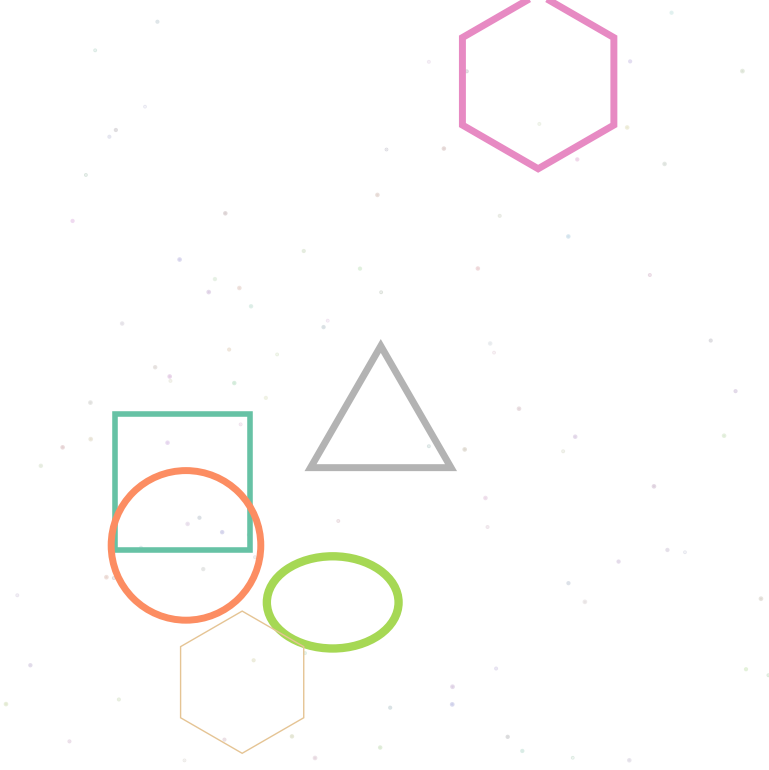[{"shape": "square", "thickness": 2, "radius": 0.44, "center": [0.237, 0.374]}, {"shape": "circle", "thickness": 2.5, "radius": 0.49, "center": [0.242, 0.292]}, {"shape": "hexagon", "thickness": 2.5, "radius": 0.57, "center": [0.699, 0.894]}, {"shape": "oval", "thickness": 3, "radius": 0.43, "center": [0.432, 0.218]}, {"shape": "hexagon", "thickness": 0.5, "radius": 0.46, "center": [0.315, 0.114]}, {"shape": "triangle", "thickness": 2.5, "radius": 0.53, "center": [0.495, 0.445]}]